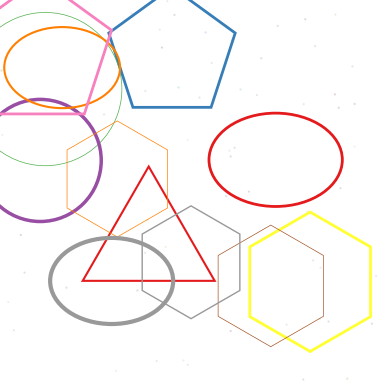[{"shape": "oval", "thickness": 2, "radius": 0.87, "center": [0.716, 0.585]}, {"shape": "triangle", "thickness": 1.5, "radius": 0.99, "center": [0.386, 0.37]}, {"shape": "pentagon", "thickness": 2, "radius": 0.86, "center": [0.447, 0.861]}, {"shape": "circle", "thickness": 0.5, "radius": 1.0, "center": [0.117, 0.769]}, {"shape": "circle", "thickness": 2.5, "radius": 0.79, "center": [0.104, 0.583]}, {"shape": "hexagon", "thickness": 0.5, "radius": 0.75, "center": [0.305, 0.535]}, {"shape": "oval", "thickness": 1.5, "radius": 0.75, "center": [0.161, 0.824]}, {"shape": "hexagon", "thickness": 2, "radius": 0.91, "center": [0.806, 0.268]}, {"shape": "hexagon", "thickness": 0.5, "radius": 0.79, "center": [0.703, 0.257]}, {"shape": "pentagon", "thickness": 2, "radius": 0.97, "center": [0.105, 0.861]}, {"shape": "hexagon", "thickness": 1, "radius": 0.73, "center": [0.496, 0.319]}, {"shape": "oval", "thickness": 3, "radius": 0.8, "center": [0.29, 0.27]}]